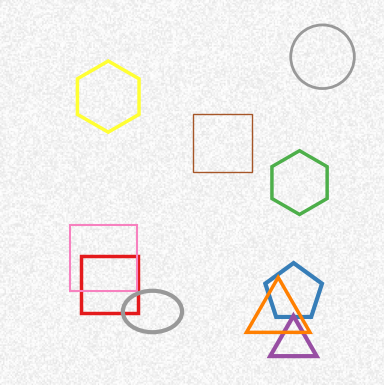[{"shape": "square", "thickness": 2.5, "radius": 0.37, "center": [0.284, 0.261]}, {"shape": "pentagon", "thickness": 3, "radius": 0.39, "center": [0.763, 0.239]}, {"shape": "hexagon", "thickness": 2.5, "radius": 0.41, "center": [0.778, 0.526]}, {"shape": "triangle", "thickness": 3, "radius": 0.35, "center": [0.762, 0.11]}, {"shape": "triangle", "thickness": 2.5, "radius": 0.48, "center": [0.723, 0.184]}, {"shape": "hexagon", "thickness": 2.5, "radius": 0.46, "center": [0.281, 0.749]}, {"shape": "square", "thickness": 1, "radius": 0.38, "center": [0.579, 0.629]}, {"shape": "square", "thickness": 1.5, "radius": 0.43, "center": [0.27, 0.329]}, {"shape": "oval", "thickness": 3, "radius": 0.38, "center": [0.396, 0.191]}, {"shape": "circle", "thickness": 2, "radius": 0.41, "center": [0.838, 0.853]}]